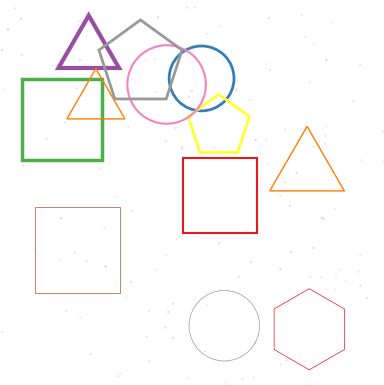[{"shape": "square", "thickness": 1.5, "radius": 0.48, "center": [0.571, 0.492]}, {"shape": "hexagon", "thickness": 0.5, "radius": 0.53, "center": [0.803, 0.145]}, {"shape": "circle", "thickness": 2, "radius": 0.42, "center": [0.524, 0.796]}, {"shape": "square", "thickness": 2.5, "radius": 0.52, "center": [0.16, 0.69]}, {"shape": "triangle", "thickness": 3, "radius": 0.45, "center": [0.23, 0.869]}, {"shape": "triangle", "thickness": 1, "radius": 0.56, "center": [0.798, 0.56]}, {"shape": "triangle", "thickness": 1, "radius": 0.44, "center": [0.249, 0.735]}, {"shape": "pentagon", "thickness": 2, "radius": 0.42, "center": [0.568, 0.671]}, {"shape": "square", "thickness": 0.5, "radius": 0.55, "center": [0.202, 0.351]}, {"shape": "circle", "thickness": 1.5, "radius": 0.51, "center": [0.433, 0.781]}, {"shape": "pentagon", "thickness": 2, "radius": 0.57, "center": [0.365, 0.835]}, {"shape": "circle", "thickness": 0.5, "radius": 0.46, "center": [0.583, 0.154]}]